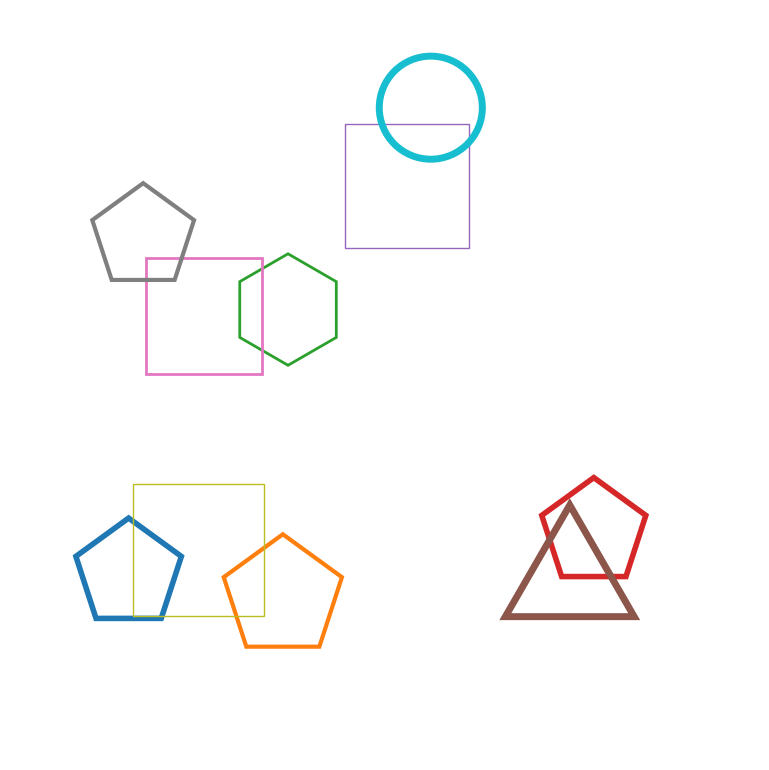[{"shape": "pentagon", "thickness": 2, "radius": 0.36, "center": [0.167, 0.255]}, {"shape": "pentagon", "thickness": 1.5, "radius": 0.4, "center": [0.367, 0.225]}, {"shape": "hexagon", "thickness": 1, "radius": 0.36, "center": [0.374, 0.598]}, {"shape": "pentagon", "thickness": 2, "radius": 0.36, "center": [0.771, 0.309]}, {"shape": "square", "thickness": 0.5, "radius": 0.4, "center": [0.529, 0.759]}, {"shape": "triangle", "thickness": 2.5, "radius": 0.48, "center": [0.74, 0.247]}, {"shape": "square", "thickness": 1, "radius": 0.38, "center": [0.265, 0.59]}, {"shape": "pentagon", "thickness": 1.5, "radius": 0.35, "center": [0.186, 0.693]}, {"shape": "square", "thickness": 0.5, "radius": 0.43, "center": [0.258, 0.286]}, {"shape": "circle", "thickness": 2.5, "radius": 0.33, "center": [0.559, 0.86]}]